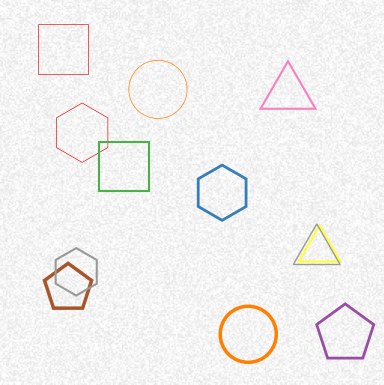[{"shape": "hexagon", "thickness": 0.5, "radius": 0.39, "center": [0.213, 0.655]}, {"shape": "square", "thickness": 0.5, "radius": 0.32, "center": [0.164, 0.872]}, {"shape": "hexagon", "thickness": 2, "radius": 0.36, "center": [0.577, 0.499]}, {"shape": "square", "thickness": 1.5, "radius": 0.32, "center": [0.322, 0.567]}, {"shape": "pentagon", "thickness": 2, "radius": 0.39, "center": [0.897, 0.133]}, {"shape": "circle", "thickness": 0.5, "radius": 0.38, "center": [0.41, 0.768]}, {"shape": "circle", "thickness": 2.5, "radius": 0.36, "center": [0.645, 0.132]}, {"shape": "triangle", "thickness": 1.5, "radius": 0.31, "center": [0.83, 0.352]}, {"shape": "pentagon", "thickness": 2.5, "radius": 0.32, "center": [0.177, 0.252]}, {"shape": "triangle", "thickness": 1.5, "radius": 0.41, "center": [0.748, 0.759]}, {"shape": "triangle", "thickness": 1, "radius": 0.35, "center": [0.823, 0.348]}, {"shape": "hexagon", "thickness": 1.5, "radius": 0.31, "center": [0.198, 0.294]}]